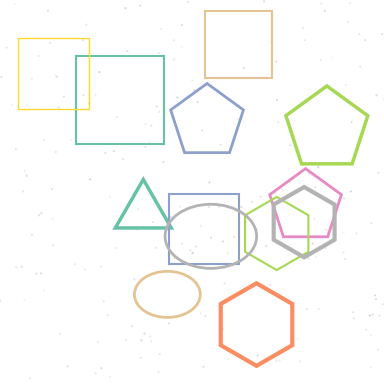[{"shape": "triangle", "thickness": 2.5, "radius": 0.42, "center": [0.372, 0.45]}, {"shape": "square", "thickness": 1.5, "radius": 0.57, "center": [0.311, 0.74]}, {"shape": "hexagon", "thickness": 3, "radius": 0.54, "center": [0.666, 0.157]}, {"shape": "pentagon", "thickness": 2, "radius": 0.5, "center": [0.538, 0.684]}, {"shape": "square", "thickness": 1.5, "radius": 0.46, "center": [0.529, 0.405]}, {"shape": "pentagon", "thickness": 2, "radius": 0.49, "center": [0.794, 0.464]}, {"shape": "hexagon", "thickness": 1.5, "radius": 0.47, "center": [0.719, 0.393]}, {"shape": "pentagon", "thickness": 2.5, "radius": 0.56, "center": [0.849, 0.665]}, {"shape": "square", "thickness": 1, "radius": 0.46, "center": [0.14, 0.81]}, {"shape": "oval", "thickness": 2, "radius": 0.43, "center": [0.435, 0.235]}, {"shape": "square", "thickness": 1.5, "radius": 0.44, "center": [0.62, 0.884]}, {"shape": "oval", "thickness": 2, "radius": 0.59, "center": [0.548, 0.386]}, {"shape": "hexagon", "thickness": 3, "radius": 0.46, "center": [0.79, 0.423]}]